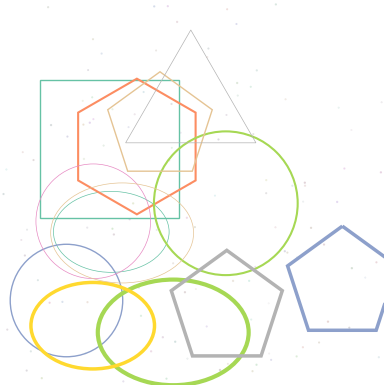[{"shape": "square", "thickness": 1, "radius": 0.9, "center": [0.284, 0.613]}, {"shape": "oval", "thickness": 0.5, "radius": 0.75, "center": [0.289, 0.398]}, {"shape": "hexagon", "thickness": 1.5, "radius": 0.88, "center": [0.356, 0.619]}, {"shape": "pentagon", "thickness": 2.5, "radius": 0.75, "center": [0.889, 0.263]}, {"shape": "circle", "thickness": 1, "radius": 0.73, "center": [0.173, 0.219]}, {"shape": "circle", "thickness": 0.5, "radius": 0.74, "center": [0.242, 0.425]}, {"shape": "oval", "thickness": 3, "radius": 0.98, "center": [0.45, 0.137]}, {"shape": "circle", "thickness": 1.5, "radius": 0.93, "center": [0.587, 0.472]}, {"shape": "oval", "thickness": 2.5, "radius": 0.8, "center": [0.241, 0.154]}, {"shape": "pentagon", "thickness": 1, "radius": 0.71, "center": [0.416, 0.671]}, {"shape": "oval", "thickness": 0.5, "radius": 0.93, "center": [0.317, 0.395]}, {"shape": "triangle", "thickness": 0.5, "radius": 0.98, "center": [0.496, 0.727]}, {"shape": "pentagon", "thickness": 2.5, "radius": 0.76, "center": [0.589, 0.198]}]